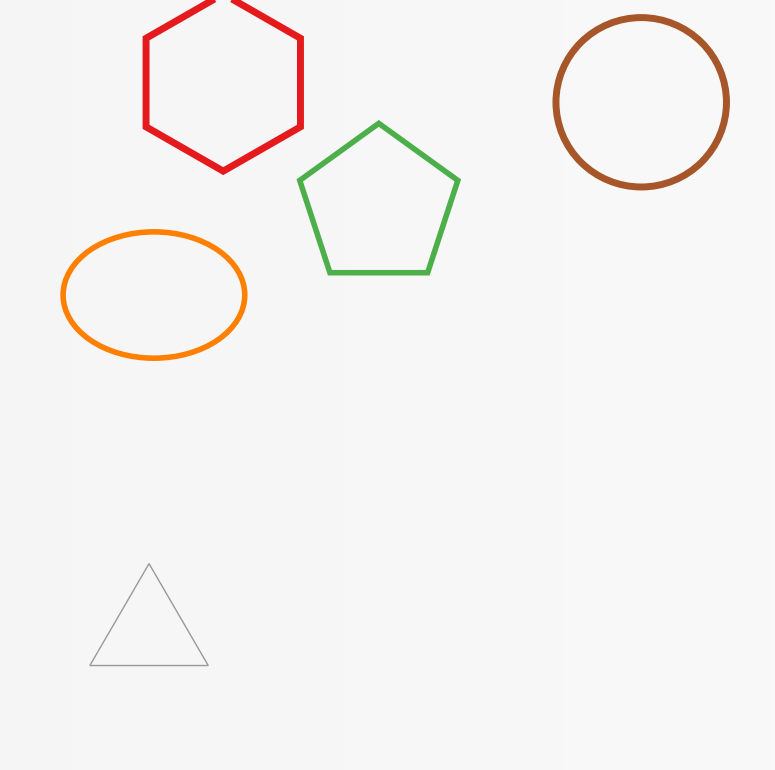[{"shape": "hexagon", "thickness": 2.5, "radius": 0.58, "center": [0.288, 0.893]}, {"shape": "pentagon", "thickness": 2, "radius": 0.54, "center": [0.489, 0.733]}, {"shape": "oval", "thickness": 2, "radius": 0.59, "center": [0.199, 0.617]}, {"shape": "circle", "thickness": 2.5, "radius": 0.55, "center": [0.827, 0.867]}, {"shape": "triangle", "thickness": 0.5, "radius": 0.44, "center": [0.192, 0.18]}]